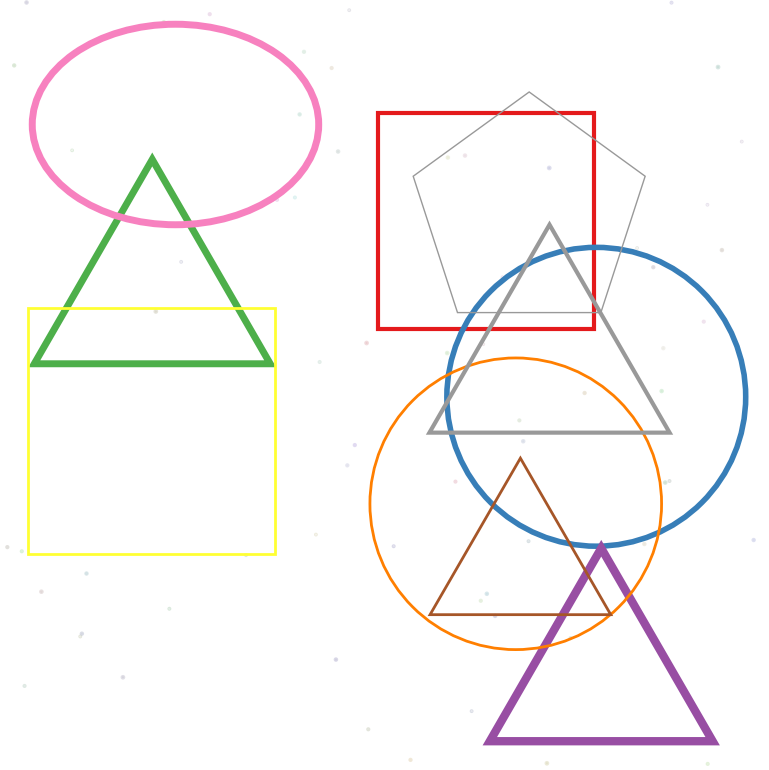[{"shape": "square", "thickness": 1.5, "radius": 0.7, "center": [0.632, 0.712]}, {"shape": "circle", "thickness": 2, "radius": 0.97, "center": [0.774, 0.485]}, {"shape": "triangle", "thickness": 2.5, "radius": 0.88, "center": [0.198, 0.616]}, {"shape": "triangle", "thickness": 3, "radius": 0.84, "center": [0.781, 0.121]}, {"shape": "circle", "thickness": 1, "radius": 0.95, "center": [0.67, 0.346]}, {"shape": "square", "thickness": 1, "radius": 0.8, "center": [0.197, 0.44]}, {"shape": "triangle", "thickness": 1, "radius": 0.68, "center": [0.676, 0.269]}, {"shape": "oval", "thickness": 2.5, "radius": 0.93, "center": [0.228, 0.838]}, {"shape": "pentagon", "thickness": 0.5, "radius": 0.79, "center": [0.687, 0.722]}, {"shape": "triangle", "thickness": 1.5, "radius": 0.9, "center": [0.714, 0.528]}]